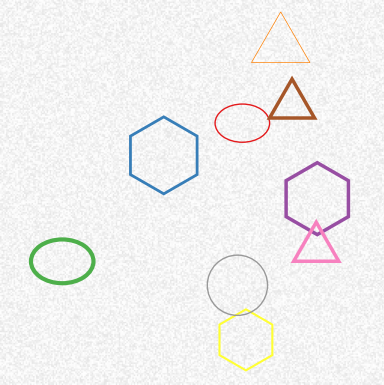[{"shape": "oval", "thickness": 1, "radius": 0.35, "center": [0.629, 0.68]}, {"shape": "hexagon", "thickness": 2, "radius": 0.5, "center": [0.425, 0.596]}, {"shape": "oval", "thickness": 3, "radius": 0.41, "center": [0.162, 0.321]}, {"shape": "hexagon", "thickness": 2.5, "radius": 0.47, "center": [0.824, 0.484]}, {"shape": "triangle", "thickness": 0.5, "radius": 0.44, "center": [0.729, 0.881]}, {"shape": "hexagon", "thickness": 1.5, "radius": 0.4, "center": [0.639, 0.117]}, {"shape": "triangle", "thickness": 2.5, "radius": 0.34, "center": [0.759, 0.727]}, {"shape": "triangle", "thickness": 2.5, "radius": 0.34, "center": [0.821, 0.355]}, {"shape": "circle", "thickness": 1, "radius": 0.39, "center": [0.617, 0.259]}]